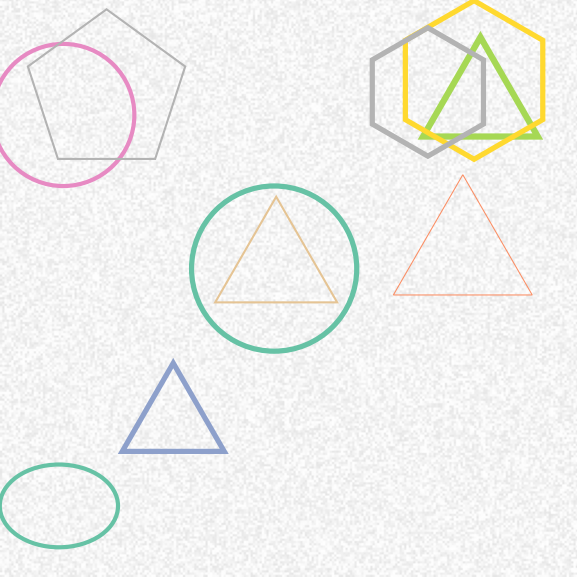[{"shape": "oval", "thickness": 2, "radius": 0.51, "center": [0.102, 0.123]}, {"shape": "circle", "thickness": 2.5, "radius": 0.72, "center": [0.475, 0.534]}, {"shape": "triangle", "thickness": 0.5, "radius": 0.69, "center": [0.801, 0.558]}, {"shape": "triangle", "thickness": 2.5, "radius": 0.51, "center": [0.3, 0.268]}, {"shape": "circle", "thickness": 2, "radius": 0.62, "center": [0.11, 0.8]}, {"shape": "triangle", "thickness": 3, "radius": 0.57, "center": [0.832, 0.82]}, {"shape": "hexagon", "thickness": 2.5, "radius": 0.69, "center": [0.821, 0.861]}, {"shape": "triangle", "thickness": 1, "radius": 0.61, "center": [0.478, 0.537]}, {"shape": "hexagon", "thickness": 2.5, "radius": 0.56, "center": [0.741, 0.84]}, {"shape": "pentagon", "thickness": 1, "radius": 0.72, "center": [0.184, 0.84]}]